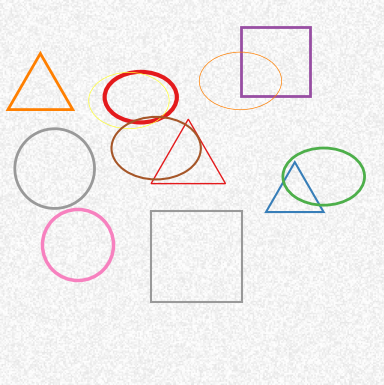[{"shape": "triangle", "thickness": 1, "radius": 0.56, "center": [0.489, 0.579]}, {"shape": "oval", "thickness": 3, "radius": 0.47, "center": [0.366, 0.748]}, {"shape": "triangle", "thickness": 1.5, "radius": 0.43, "center": [0.766, 0.492]}, {"shape": "oval", "thickness": 2, "radius": 0.53, "center": [0.841, 0.541]}, {"shape": "square", "thickness": 2, "radius": 0.45, "center": [0.715, 0.841]}, {"shape": "triangle", "thickness": 2, "radius": 0.49, "center": [0.105, 0.764]}, {"shape": "oval", "thickness": 0.5, "radius": 0.53, "center": [0.625, 0.79]}, {"shape": "oval", "thickness": 0.5, "radius": 0.52, "center": [0.335, 0.739]}, {"shape": "oval", "thickness": 1.5, "radius": 0.58, "center": [0.406, 0.615]}, {"shape": "circle", "thickness": 2.5, "radius": 0.46, "center": [0.203, 0.364]}, {"shape": "circle", "thickness": 2, "radius": 0.52, "center": [0.142, 0.562]}, {"shape": "square", "thickness": 1.5, "radius": 0.59, "center": [0.511, 0.334]}]